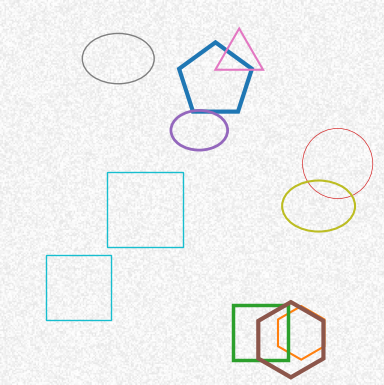[{"shape": "pentagon", "thickness": 3, "radius": 0.5, "center": [0.56, 0.791]}, {"shape": "hexagon", "thickness": 1.5, "radius": 0.35, "center": [0.782, 0.135]}, {"shape": "square", "thickness": 2.5, "radius": 0.36, "center": [0.675, 0.136]}, {"shape": "circle", "thickness": 0.5, "radius": 0.46, "center": [0.877, 0.575]}, {"shape": "oval", "thickness": 2, "radius": 0.37, "center": [0.518, 0.662]}, {"shape": "hexagon", "thickness": 3, "radius": 0.49, "center": [0.756, 0.118]}, {"shape": "triangle", "thickness": 1.5, "radius": 0.36, "center": [0.621, 0.855]}, {"shape": "oval", "thickness": 1, "radius": 0.47, "center": [0.307, 0.848]}, {"shape": "oval", "thickness": 1.5, "radius": 0.47, "center": [0.828, 0.465]}, {"shape": "square", "thickness": 1, "radius": 0.49, "center": [0.377, 0.455]}, {"shape": "square", "thickness": 1, "radius": 0.42, "center": [0.205, 0.253]}]